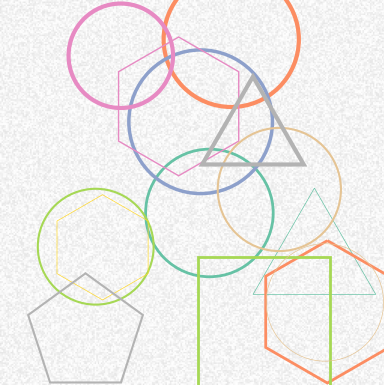[{"shape": "triangle", "thickness": 0.5, "radius": 0.92, "center": [0.817, 0.327]}, {"shape": "circle", "thickness": 2, "radius": 0.83, "center": [0.544, 0.447]}, {"shape": "circle", "thickness": 3, "radius": 0.88, "center": [0.601, 0.898]}, {"shape": "hexagon", "thickness": 2, "radius": 0.92, "center": [0.85, 0.19]}, {"shape": "circle", "thickness": 2.5, "radius": 0.93, "center": [0.521, 0.684]}, {"shape": "circle", "thickness": 3, "radius": 0.68, "center": [0.314, 0.855]}, {"shape": "hexagon", "thickness": 1, "radius": 0.9, "center": [0.464, 0.724]}, {"shape": "circle", "thickness": 1.5, "radius": 0.75, "center": [0.249, 0.359]}, {"shape": "square", "thickness": 2, "radius": 0.86, "center": [0.685, 0.16]}, {"shape": "hexagon", "thickness": 0.5, "radius": 0.68, "center": [0.266, 0.358]}, {"shape": "circle", "thickness": 1.5, "radius": 0.8, "center": [0.726, 0.508]}, {"shape": "circle", "thickness": 0.5, "radius": 0.76, "center": [0.844, 0.214]}, {"shape": "pentagon", "thickness": 1.5, "radius": 0.78, "center": [0.222, 0.133]}, {"shape": "triangle", "thickness": 3, "radius": 0.76, "center": [0.657, 0.649]}]